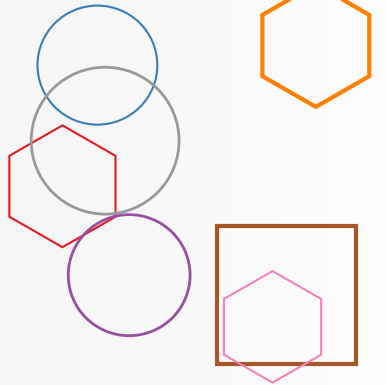[{"shape": "hexagon", "thickness": 1.5, "radius": 0.79, "center": [0.161, 0.516]}, {"shape": "circle", "thickness": 1.5, "radius": 0.77, "center": [0.251, 0.831]}, {"shape": "circle", "thickness": 2, "radius": 0.79, "center": [0.333, 0.285]}, {"shape": "hexagon", "thickness": 3, "radius": 0.8, "center": [0.815, 0.882]}, {"shape": "square", "thickness": 3, "radius": 0.9, "center": [0.739, 0.234]}, {"shape": "hexagon", "thickness": 1.5, "radius": 0.72, "center": [0.703, 0.151]}, {"shape": "circle", "thickness": 2, "radius": 0.95, "center": [0.271, 0.635]}]